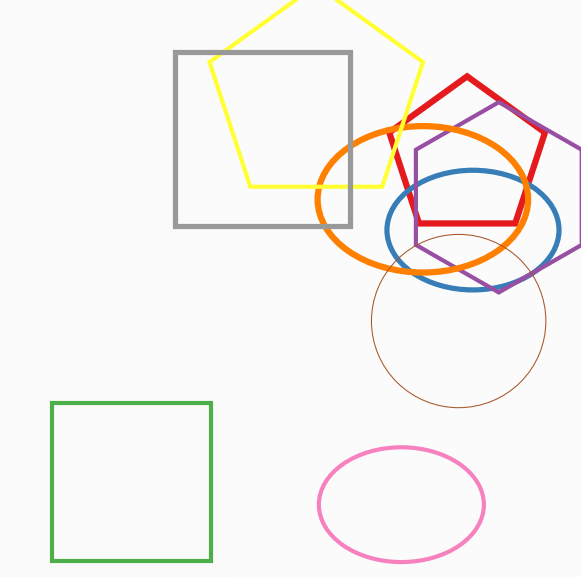[{"shape": "pentagon", "thickness": 3, "radius": 0.7, "center": [0.804, 0.726]}, {"shape": "oval", "thickness": 2.5, "radius": 0.74, "center": [0.814, 0.601]}, {"shape": "square", "thickness": 2, "radius": 0.69, "center": [0.226, 0.164]}, {"shape": "hexagon", "thickness": 2, "radius": 0.82, "center": [0.858, 0.657]}, {"shape": "oval", "thickness": 3, "radius": 0.91, "center": [0.728, 0.654]}, {"shape": "pentagon", "thickness": 2, "radius": 0.97, "center": [0.544, 0.832]}, {"shape": "circle", "thickness": 0.5, "radius": 0.75, "center": [0.789, 0.443]}, {"shape": "oval", "thickness": 2, "radius": 0.71, "center": [0.691, 0.125]}, {"shape": "square", "thickness": 2.5, "radius": 0.75, "center": [0.452, 0.759]}]